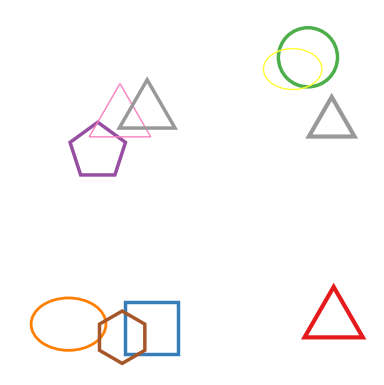[{"shape": "triangle", "thickness": 3, "radius": 0.44, "center": [0.867, 0.167]}, {"shape": "square", "thickness": 2.5, "radius": 0.34, "center": [0.394, 0.148]}, {"shape": "circle", "thickness": 2.5, "radius": 0.38, "center": [0.8, 0.851]}, {"shape": "pentagon", "thickness": 2.5, "radius": 0.38, "center": [0.254, 0.607]}, {"shape": "oval", "thickness": 2, "radius": 0.49, "center": [0.178, 0.158]}, {"shape": "oval", "thickness": 1, "radius": 0.38, "center": [0.76, 0.821]}, {"shape": "hexagon", "thickness": 2.5, "radius": 0.34, "center": [0.317, 0.124]}, {"shape": "triangle", "thickness": 1, "radius": 0.46, "center": [0.312, 0.691]}, {"shape": "triangle", "thickness": 2.5, "radius": 0.42, "center": [0.382, 0.709]}, {"shape": "triangle", "thickness": 3, "radius": 0.34, "center": [0.862, 0.68]}]